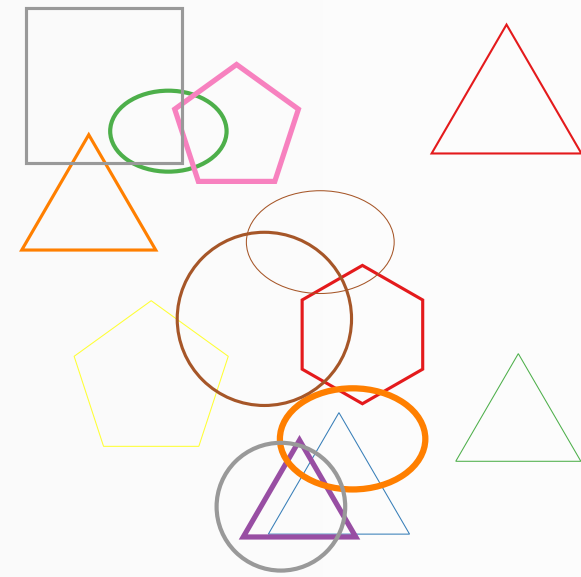[{"shape": "triangle", "thickness": 1, "radius": 0.74, "center": [0.871, 0.808]}, {"shape": "hexagon", "thickness": 1.5, "radius": 0.6, "center": [0.624, 0.42]}, {"shape": "triangle", "thickness": 0.5, "radius": 0.7, "center": [0.583, 0.144]}, {"shape": "triangle", "thickness": 0.5, "radius": 0.62, "center": [0.892, 0.263]}, {"shape": "oval", "thickness": 2, "radius": 0.5, "center": [0.29, 0.772]}, {"shape": "triangle", "thickness": 2.5, "radius": 0.56, "center": [0.515, 0.125]}, {"shape": "oval", "thickness": 3, "radius": 0.63, "center": [0.607, 0.239]}, {"shape": "triangle", "thickness": 1.5, "radius": 0.67, "center": [0.153, 0.633]}, {"shape": "pentagon", "thickness": 0.5, "radius": 0.7, "center": [0.26, 0.339]}, {"shape": "oval", "thickness": 0.5, "radius": 0.64, "center": [0.551, 0.58]}, {"shape": "circle", "thickness": 1.5, "radius": 0.75, "center": [0.455, 0.447]}, {"shape": "pentagon", "thickness": 2.5, "radius": 0.56, "center": [0.407, 0.776]}, {"shape": "square", "thickness": 1.5, "radius": 0.67, "center": [0.179, 0.851]}, {"shape": "circle", "thickness": 2, "radius": 0.55, "center": [0.483, 0.122]}]